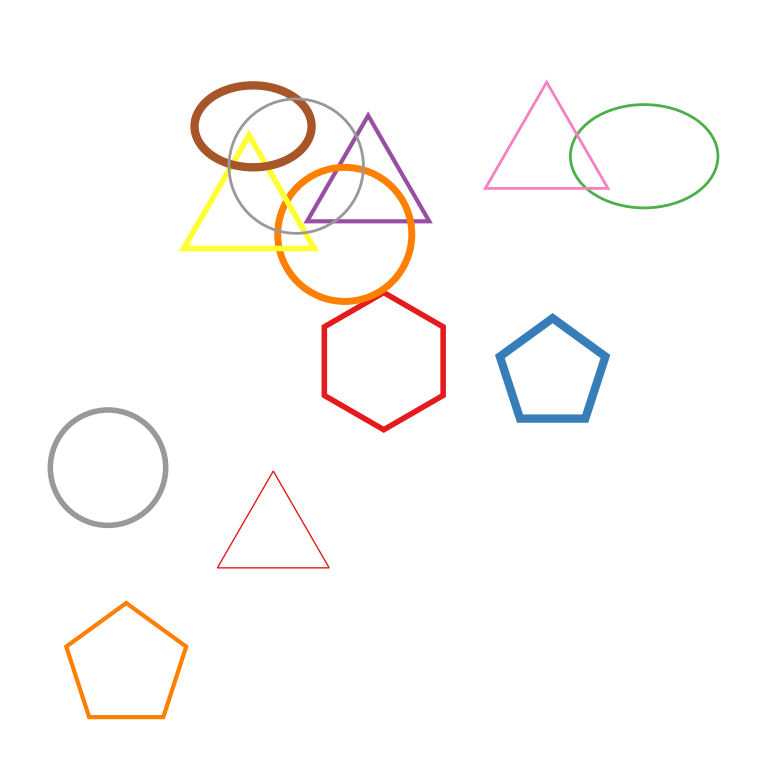[{"shape": "hexagon", "thickness": 2, "radius": 0.45, "center": [0.498, 0.531]}, {"shape": "triangle", "thickness": 0.5, "radius": 0.42, "center": [0.355, 0.304]}, {"shape": "pentagon", "thickness": 3, "radius": 0.36, "center": [0.718, 0.515]}, {"shape": "oval", "thickness": 1, "radius": 0.48, "center": [0.837, 0.797]}, {"shape": "triangle", "thickness": 1.5, "radius": 0.46, "center": [0.478, 0.758]}, {"shape": "pentagon", "thickness": 1.5, "radius": 0.41, "center": [0.164, 0.135]}, {"shape": "circle", "thickness": 2.5, "radius": 0.44, "center": [0.448, 0.696]}, {"shape": "triangle", "thickness": 2, "radius": 0.49, "center": [0.323, 0.726]}, {"shape": "oval", "thickness": 3, "radius": 0.38, "center": [0.329, 0.836]}, {"shape": "triangle", "thickness": 1, "radius": 0.46, "center": [0.71, 0.801]}, {"shape": "circle", "thickness": 1, "radius": 0.44, "center": [0.385, 0.784]}, {"shape": "circle", "thickness": 2, "radius": 0.37, "center": [0.14, 0.393]}]